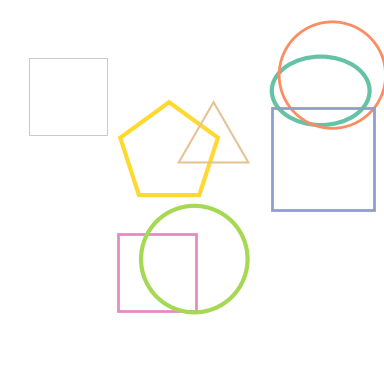[{"shape": "oval", "thickness": 3, "radius": 0.63, "center": [0.833, 0.764]}, {"shape": "circle", "thickness": 2, "radius": 0.69, "center": [0.863, 0.805]}, {"shape": "square", "thickness": 2, "radius": 0.66, "center": [0.838, 0.586]}, {"shape": "square", "thickness": 2, "radius": 0.51, "center": [0.409, 0.292]}, {"shape": "circle", "thickness": 3, "radius": 0.69, "center": [0.505, 0.327]}, {"shape": "pentagon", "thickness": 3, "radius": 0.67, "center": [0.439, 0.601]}, {"shape": "triangle", "thickness": 1.5, "radius": 0.52, "center": [0.555, 0.63]}, {"shape": "square", "thickness": 0.5, "radius": 0.5, "center": [0.177, 0.749]}]